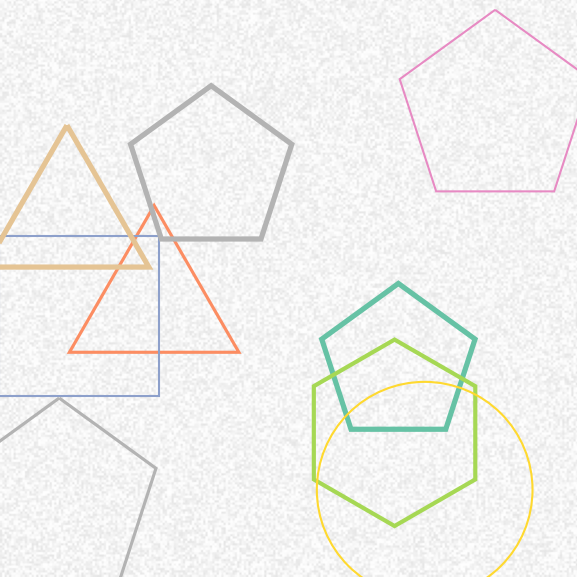[{"shape": "pentagon", "thickness": 2.5, "radius": 0.7, "center": [0.69, 0.369]}, {"shape": "triangle", "thickness": 1.5, "radius": 0.85, "center": [0.267, 0.474]}, {"shape": "square", "thickness": 1, "radius": 0.69, "center": [0.137, 0.452]}, {"shape": "pentagon", "thickness": 1, "radius": 0.87, "center": [0.857, 0.808]}, {"shape": "hexagon", "thickness": 2, "radius": 0.81, "center": [0.683, 0.25]}, {"shape": "circle", "thickness": 1, "radius": 0.93, "center": [0.735, 0.151]}, {"shape": "triangle", "thickness": 2.5, "radius": 0.82, "center": [0.116, 0.619]}, {"shape": "pentagon", "thickness": 2.5, "radius": 0.73, "center": [0.366, 0.704]}, {"shape": "pentagon", "thickness": 1.5, "radius": 0.88, "center": [0.102, 0.134]}]